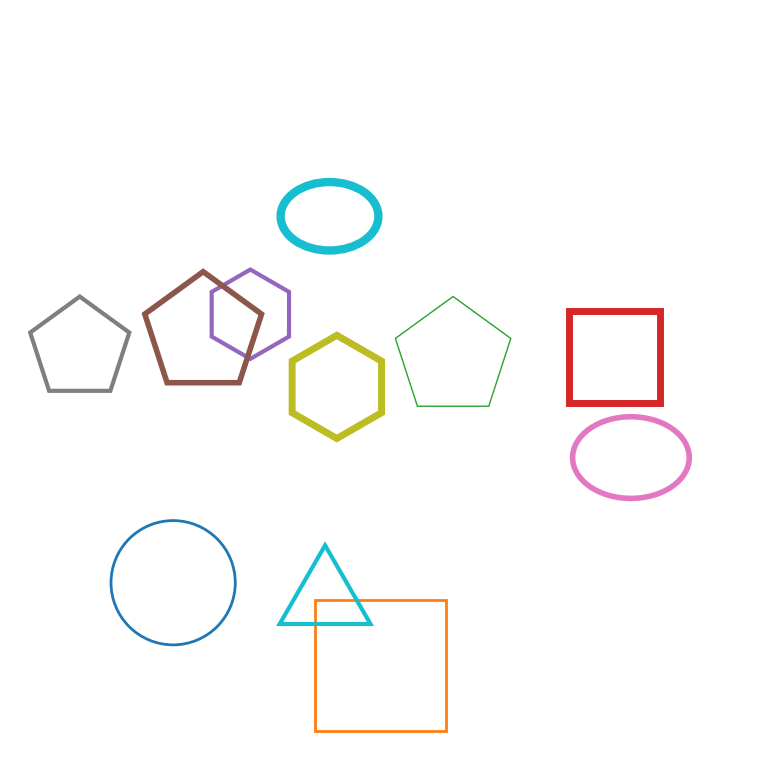[{"shape": "circle", "thickness": 1, "radius": 0.4, "center": [0.225, 0.243]}, {"shape": "square", "thickness": 1, "radius": 0.42, "center": [0.495, 0.136]}, {"shape": "pentagon", "thickness": 0.5, "radius": 0.39, "center": [0.588, 0.536]}, {"shape": "square", "thickness": 2.5, "radius": 0.3, "center": [0.798, 0.536]}, {"shape": "hexagon", "thickness": 1.5, "radius": 0.29, "center": [0.325, 0.592]}, {"shape": "pentagon", "thickness": 2, "radius": 0.4, "center": [0.264, 0.567]}, {"shape": "oval", "thickness": 2, "radius": 0.38, "center": [0.819, 0.406]}, {"shape": "pentagon", "thickness": 1.5, "radius": 0.34, "center": [0.104, 0.547]}, {"shape": "hexagon", "thickness": 2.5, "radius": 0.34, "center": [0.437, 0.498]}, {"shape": "oval", "thickness": 3, "radius": 0.32, "center": [0.428, 0.719]}, {"shape": "triangle", "thickness": 1.5, "radius": 0.34, "center": [0.422, 0.224]}]